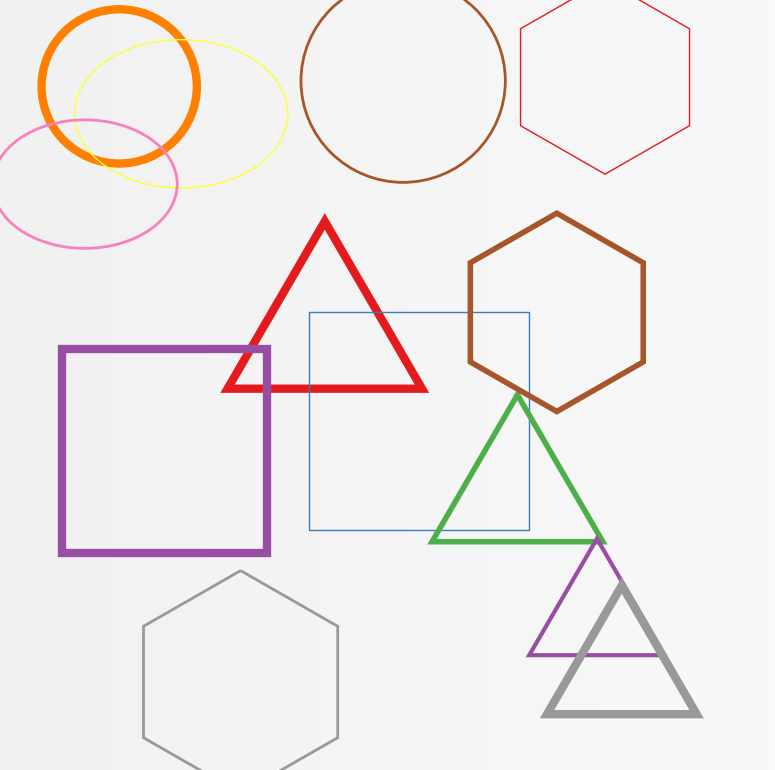[{"shape": "hexagon", "thickness": 0.5, "radius": 0.63, "center": [0.781, 0.9]}, {"shape": "triangle", "thickness": 3, "radius": 0.72, "center": [0.419, 0.568]}, {"shape": "square", "thickness": 0.5, "radius": 0.71, "center": [0.541, 0.453]}, {"shape": "triangle", "thickness": 2, "radius": 0.64, "center": [0.668, 0.36]}, {"shape": "square", "thickness": 3, "radius": 0.66, "center": [0.212, 0.414]}, {"shape": "triangle", "thickness": 1.5, "radius": 0.5, "center": [0.77, 0.2]}, {"shape": "circle", "thickness": 3, "radius": 0.5, "center": [0.154, 0.888]}, {"shape": "oval", "thickness": 0.5, "radius": 0.69, "center": [0.234, 0.852]}, {"shape": "hexagon", "thickness": 2, "radius": 0.64, "center": [0.718, 0.594]}, {"shape": "circle", "thickness": 1, "radius": 0.66, "center": [0.52, 0.895]}, {"shape": "oval", "thickness": 1, "radius": 0.6, "center": [0.109, 0.761]}, {"shape": "hexagon", "thickness": 1, "radius": 0.72, "center": [0.31, 0.114]}, {"shape": "triangle", "thickness": 3, "radius": 0.56, "center": [0.802, 0.128]}]